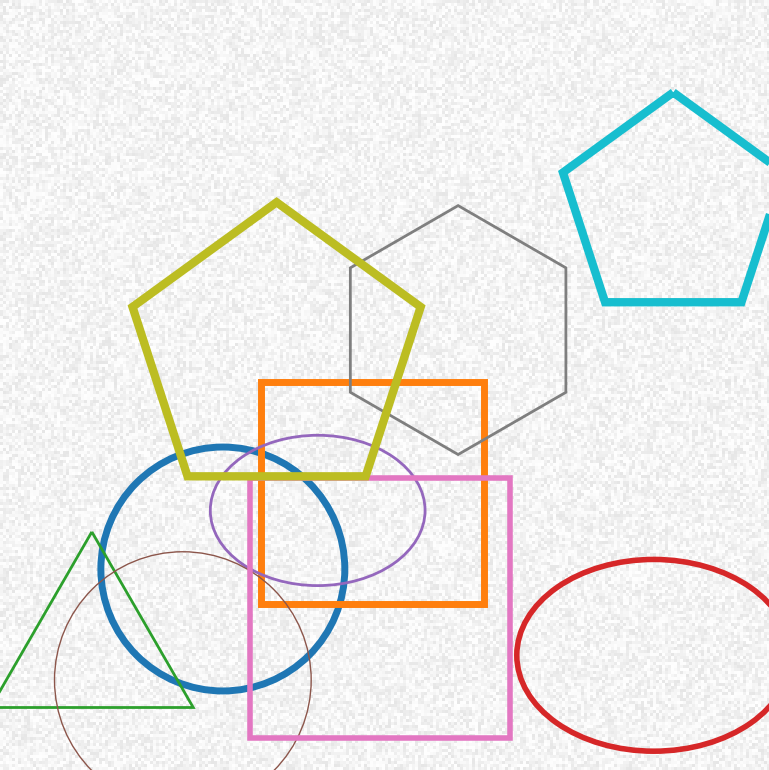[{"shape": "circle", "thickness": 2.5, "radius": 0.79, "center": [0.289, 0.261]}, {"shape": "square", "thickness": 2.5, "radius": 0.72, "center": [0.484, 0.36]}, {"shape": "triangle", "thickness": 1, "radius": 0.76, "center": [0.119, 0.157]}, {"shape": "oval", "thickness": 2, "radius": 0.89, "center": [0.849, 0.149]}, {"shape": "oval", "thickness": 1, "radius": 0.7, "center": [0.413, 0.337]}, {"shape": "circle", "thickness": 0.5, "radius": 0.83, "center": [0.237, 0.117]}, {"shape": "square", "thickness": 2, "radius": 0.84, "center": [0.493, 0.211]}, {"shape": "hexagon", "thickness": 1, "radius": 0.81, "center": [0.595, 0.571]}, {"shape": "pentagon", "thickness": 3, "radius": 0.98, "center": [0.359, 0.541]}, {"shape": "pentagon", "thickness": 3, "radius": 0.75, "center": [0.874, 0.729]}]